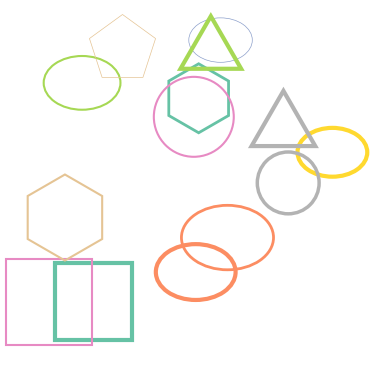[{"shape": "hexagon", "thickness": 2, "radius": 0.45, "center": [0.516, 0.745]}, {"shape": "square", "thickness": 3, "radius": 0.5, "center": [0.243, 0.216]}, {"shape": "oval", "thickness": 2, "radius": 0.6, "center": [0.591, 0.383]}, {"shape": "oval", "thickness": 3, "radius": 0.52, "center": [0.508, 0.293]}, {"shape": "oval", "thickness": 0.5, "radius": 0.41, "center": [0.573, 0.896]}, {"shape": "circle", "thickness": 1.5, "radius": 0.52, "center": [0.503, 0.697]}, {"shape": "square", "thickness": 1.5, "radius": 0.56, "center": [0.126, 0.217]}, {"shape": "oval", "thickness": 1.5, "radius": 0.5, "center": [0.213, 0.785]}, {"shape": "triangle", "thickness": 3, "radius": 0.46, "center": [0.548, 0.867]}, {"shape": "oval", "thickness": 3, "radius": 0.45, "center": [0.863, 0.604]}, {"shape": "pentagon", "thickness": 0.5, "radius": 0.45, "center": [0.318, 0.872]}, {"shape": "hexagon", "thickness": 1.5, "radius": 0.56, "center": [0.169, 0.435]}, {"shape": "triangle", "thickness": 3, "radius": 0.48, "center": [0.736, 0.668]}, {"shape": "circle", "thickness": 2.5, "radius": 0.4, "center": [0.749, 0.525]}]